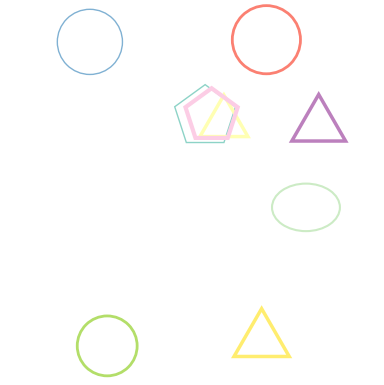[{"shape": "pentagon", "thickness": 1, "radius": 0.42, "center": [0.533, 0.697]}, {"shape": "triangle", "thickness": 2.5, "radius": 0.36, "center": [0.582, 0.681]}, {"shape": "circle", "thickness": 2, "radius": 0.44, "center": [0.692, 0.897]}, {"shape": "circle", "thickness": 1, "radius": 0.42, "center": [0.233, 0.891]}, {"shape": "circle", "thickness": 2, "radius": 0.39, "center": [0.278, 0.102]}, {"shape": "pentagon", "thickness": 3, "radius": 0.36, "center": [0.55, 0.699]}, {"shape": "triangle", "thickness": 2.5, "radius": 0.4, "center": [0.828, 0.674]}, {"shape": "oval", "thickness": 1.5, "radius": 0.44, "center": [0.795, 0.461]}, {"shape": "triangle", "thickness": 2.5, "radius": 0.41, "center": [0.68, 0.115]}]